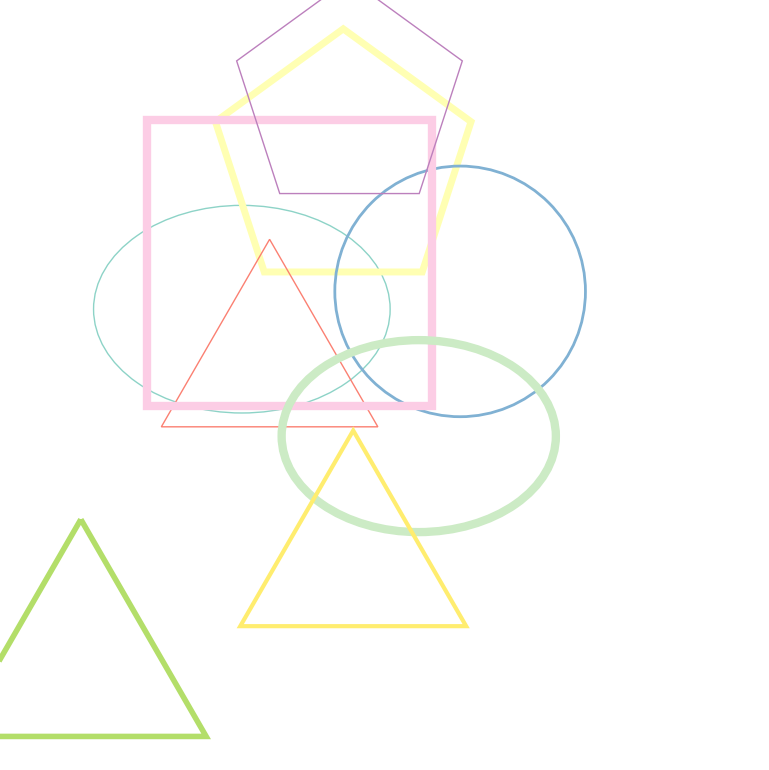[{"shape": "oval", "thickness": 0.5, "radius": 0.96, "center": [0.314, 0.598]}, {"shape": "pentagon", "thickness": 2.5, "radius": 0.87, "center": [0.446, 0.788]}, {"shape": "triangle", "thickness": 0.5, "radius": 0.81, "center": [0.35, 0.527]}, {"shape": "circle", "thickness": 1, "radius": 0.81, "center": [0.598, 0.622]}, {"shape": "triangle", "thickness": 2, "radius": 0.94, "center": [0.105, 0.138]}, {"shape": "square", "thickness": 3, "radius": 0.93, "center": [0.376, 0.658]}, {"shape": "pentagon", "thickness": 0.5, "radius": 0.77, "center": [0.454, 0.873]}, {"shape": "oval", "thickness": 3, "radius": 0.89, "center": [0.544, 0.434]}, {"shape": "triangle", "thickness": 1.5, "radius": 0.85, "center": [0.459, 0.271]}]